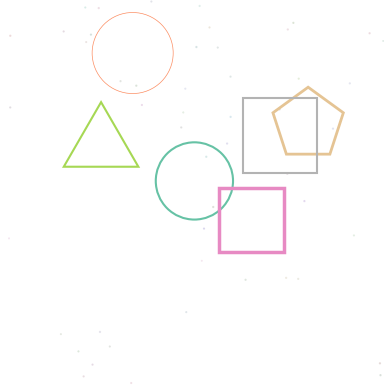[{"shape": "circle", "thickness": 1.5, "radius": 0.5, "center": [0.505, 0.53]}, {"shape": "circle", "thickness": 0.5, "radius": 0.53, "center": [0.345, 0.862]}, {"shape": "square", "thickness": 2.5, "radius": 0.42, "center": [0.653, 0.429]}, {"shape": "triangle", "thickness": 1.5, "radius": 0.56, "center": [0.263, 0.623]}, {"shape": "pentagon", "thickness": 2, "radius": 0.48, "center": [0.8, 0.677]}, {"shape": "square", "thickness": 1.5, "radius": 0.49, "center": [0.727, 0.648]}]